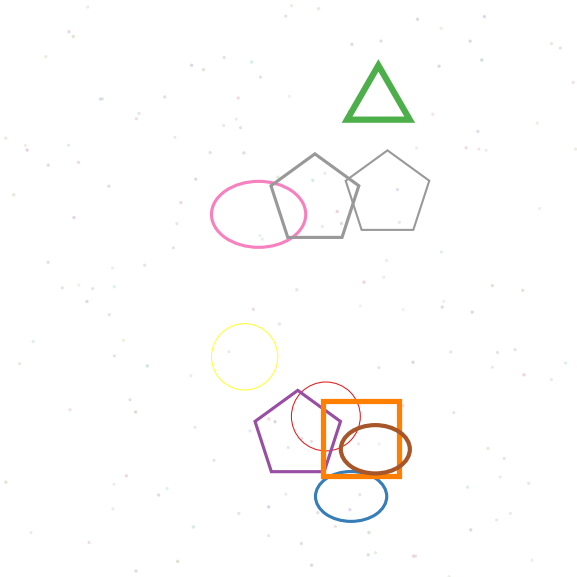[{"shape": "circle", "thickness": 0.5, "radius": 0.3, "center": [0.564, 0.278]}, {"shape": "oval", "thickness": 1.5, "radius": 0.31, "center": [0.608, 0.139]}, {"shape": "triangle", "thickness": 3, "radius": 0.31, "center": [0.655, 0.823]}, {"shape": "pentagon", "thickness": 1.5, "radius": 0.39, "center": [0.516, 0.245]}, {"shape": "square", "thickness": 2.5, "radius": 0.33, "center": [0.625, 0.24]}, {"shape": "circle", "thickness": 0.5, "radius": 0.29, "center": [0.424, 0.381]}, {"shape": "oval", "thickness": 2, "radius": 0.3, "center": [0.65, 0.221]}, {"shape": "oval", "thickness": 1.5, "radius": 0.41, "center": [0.448, 0.628]}, {"shape": "pentagon", "thickness": 1, "radius": 0.38, "center": [0.671, 0.663]}, {"shape": "pentagon", "thickness": 1.5, "radius": 0.4, "center": [0.545, 0.653]}]